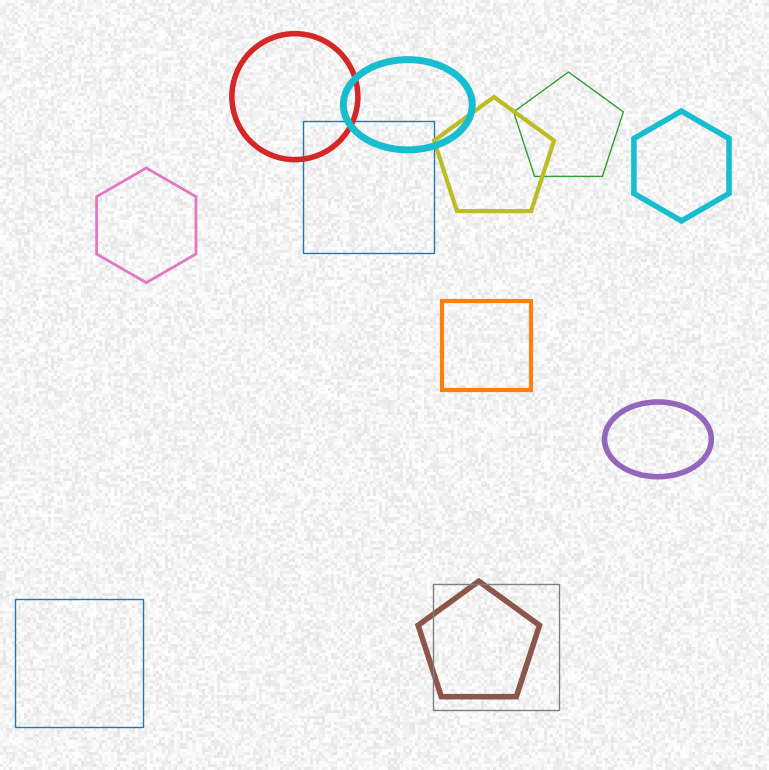[{"shape": "square", "thickness": 0.5, "radius": 0.43, "center": [0.478, 0.757]}, {"shape": "square", "thickness": 0.5, "radius": 0.42, "center": [0.103, 0.139]}, {"shape": "square", "thickness": 1.5, "radius": 0.29, "center": [0.632, 0.551]}, {"shape": "pentagon", "thickness": 0.5, "radius": 0.37, "center": [0.738, 0.832]}, {"shape": "circle", "thickness": 2, "radius": 0.41, "center": [0.383, 0.874]}, {"shape": "oval", "thickness": 2, "radius": 0.35, "center": [0.854, 0.429]}, {"shape": "pentagon", "thickness": 2, "radius": 0.41, "center": [0.622, 0.162]}, {"shape": "hexagon", "thickness": 1, "radius": 0.37, "center": [0.19, 0.707]}, {"shape": "square", "thickness": 0.5, "radius": 0.41, "center": [0.645, 0.16]}, {"shape": "pentagon", "thickness": 1.5, "radius": 0.41, "center": [0.642, 0.792]}, {"shape": "oval", "thickness": 2.5, "radius": 0.42, "center": [0.53, 0.864]}, {"shape": "hexagon", "thickness": 2, "radius": 0.36, "center": [0.885, 0.784]}]